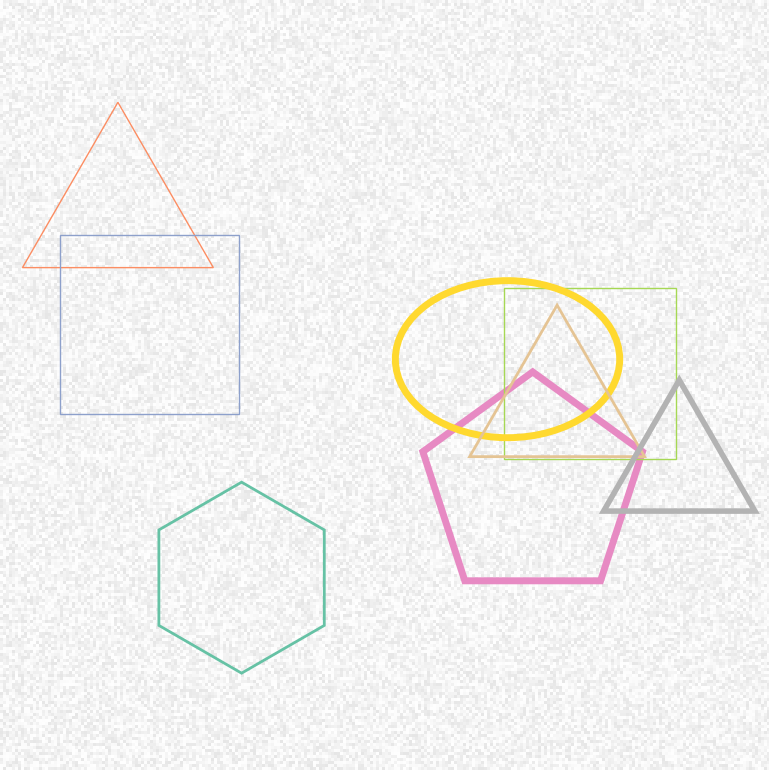[{"shape": "hexagon", "thickness": 1, "radius": 0.62, "center": [0.314, 0.25]}, {"shape": "triangle", "thickness": 0.5, "radius": 0.72, "center": [0.153, 0.724]}, {"shape": "square", "thickness": 0.5, "radius": 0.58, "center": [0.194, 0.578]}, {"shape": "pentagon", "thickness": 2.5, "radius": 0.75, "center": [0.692, 0.367]}, {"shape": "square", "thickness": 0.5, "radius": 0.56, "center": [0.766, 0.515]}, {"shape": "oval", "thickness": 2.5, "radius": 0.73, "center": [0.659, 0.534]}, {"shape": "triangle", "thickness": 1, "radius": 0.66, "center": [0.724, 0.473]}, {"shape": "triangle", "thickness": 2, "radius": 0.57, "center": [0.882, 0.393]}]